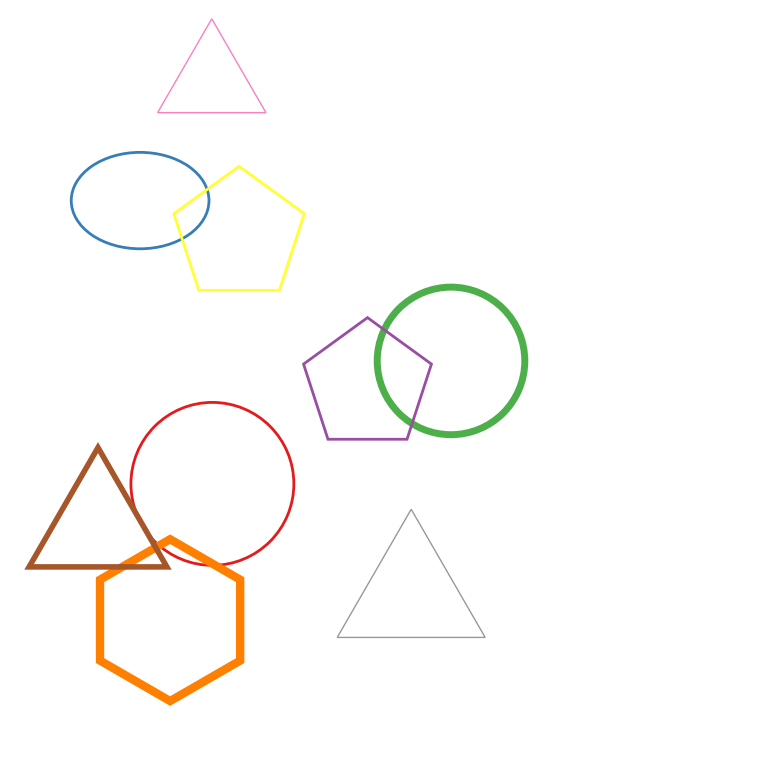[{"shape": "circle", "thickness": 1, "radius": 0.53, "center": [0.276, 0.372]}, {"shape": "oval", "thickness": 1, "radius": 0.45, "center": [0.182, 0.74]}, {"shape": "circle", "thickness": 2.5, "radius": 0.48, "center": [0.586, 0.531]}, {"shape": "pentagon", "thickness": 1, "radius": 0.44, "center": [0.477, 0.5]}, {"shape": "hexagon", "thickness": 3, "radius": 0.53, "center": [0.221, 0.195]}, {"shape": "pentagon", "thickness": 1, "radius": 0.45, "center": [0.311, 0.695]}, {"shape": "triangle", "thickness": 2, "radius": 0.52, "center": [0.127, 0.315]}, {"shape": "triangle", "thickness": 0.5, "radius": 0.41, "center": [0.275, 0.894]}, {"shape": "triangle", "thickness": 0.5, "radius": 0.55, "center": [0.534, 0.228]}]